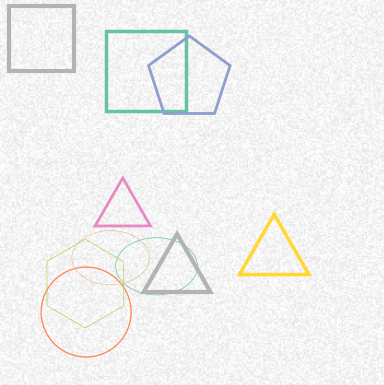[{"shape": "square", "thickness": 2.5, "radius": 0.52, "center": [0.38, 0.816]}, {"shape": "oval", "thickness": 0.5, "radius": 0.53, "center": [0.407, 0.308]}, {"shape": "circle", "thickness": 1, "radius": 0.58, "center": [0.224, 0.19]}, {"shape": "pentagon", "thickness": 2, "radius": 0.56, "center": [0.492, 0.795]}, {"shape": "triangle", "thickness": 2, "radius": 0.42, "center": [0.319, 0.455]}, {"shape": "hexagon", "thickness": 0.5, "radius": 0.58, "center": [0.222, 0.263]}, {"shape": "triangle", "thickness": 2.5, "radius": 0.52, "center": [0.712, 0.339]}, {"shape": "oval", "thickness": 0.5, "radius": 0.5, "center": [0.287, 0.331]}, {"shape": "square", "thickness": 3, "radius": 0.42, "center": [0.107, 0.899]}, {"shape": "triangle", "thickness": 3, "radius": 0.5, "center": [0.46, 0.292]}]